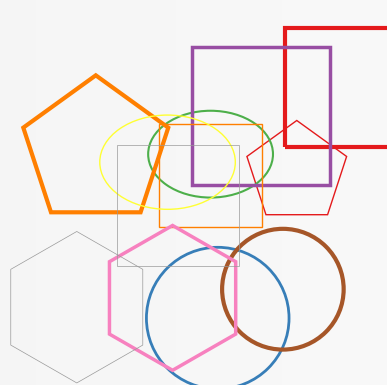[{"shape": "square", "thickness": 3, "radius": 0.78, "center": [0.892, 0.773]}, {"shape": "pentagon", "thickness": 1, "radius": 0.68, "center": [0.766, 0.552]}, {"shape": "circle", "thickness": 2, "radius": 0.92, "center": [0.562, 0.174]}, {"shape": "oval", "thickness": 1.5, "radius": 0.81, "center": [0.543, 0.6]}, {"shape": "square", "thickness": 2.5, "radius": 0.89, "center": [0.673, 0.698]}, {"shape": "square", "thickness": 1, "radius": 0.67, "center": [0.543, 0.544]}, {"shape": "pentagon", "thickness": 3, "radius": 0.98, "center": [0.247, 0.608]}, {"shape": "oval", "thickness": 1, "radius": 0.87, "center": [0.432, 0.579]}, {"shape": "circle", "thickness": 3, "radius": 0.78, "center": [0.73, 0.249]}, {"shape": "hexagon", "thickness": 2.5, "radius": 0.94, "center": [0.445, 0.226]}, {"shape": "hexagon", "thickness": 0.5, "radius": 0.98, "center": [0.198, 0.202]}, {"shape": "square", "thickness": 0.5, "radius": 0.79, "center": [0.459, 0.467]}]